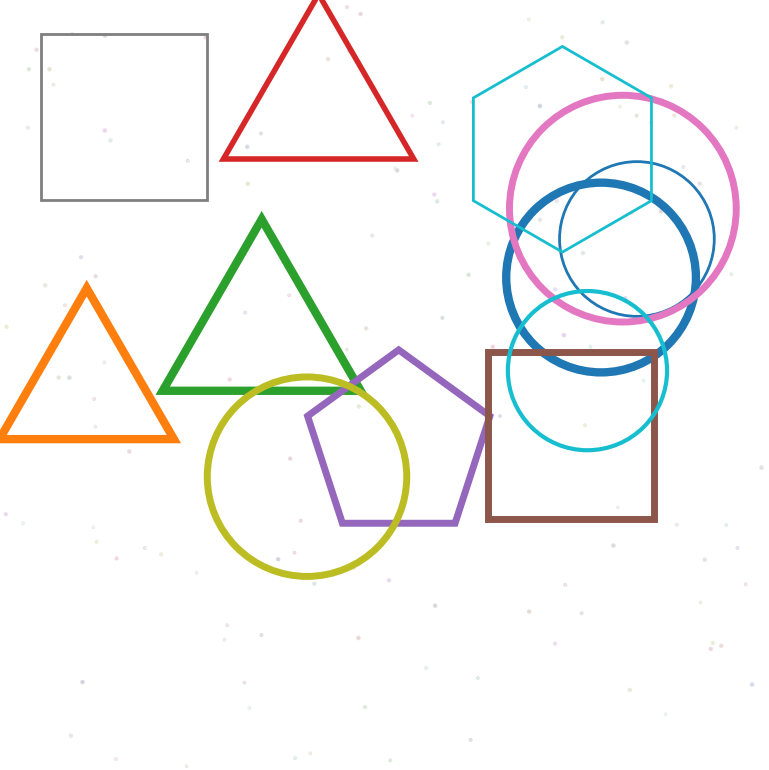[{"shape": "circle", "thickness": 3, "radius": 0.62, "center": [0.781, 0.64]}, {"shape": "circle", "thickness": 1, "radius": 0.5, "center": [0.827, 0.69]}, {"shape": "triangle", "thickness": 3, "radius": 0.65, "center": [0.113, 0.495]}, {"shape": "triangle", "thickness": 3, "radius": 0.74, "center": [0.34, 0.567]}, {"shape": "triangle", "thickness": 2, "radius": 0.71, "center": [0.414, 0.865]}, {"shape": "pentagon", "thickness": 2.5, "radius": 0.62, "center": [0.518, 0.421]}, {"shape": "square", "thickness": 2.5, "radius": 0.54, "center": [0.742, 0.434]}, {"shape": "circle", "thickness": 2.5, "radius": 0.74, "center": [0.809, 0.729]}, {"shape": "square", "thickness": 1, "radius": 0.54, "center": [0.161, 0.848]}, {"shape": "circle", "thickness": 2.5, "radius": 0.65, "center": [0.399, 0.381]}, {"shape": "circle", "thickness": 1.5, "radius": 0.52, "center": [0.763, 0.519]}, {"shape": "hexagon", "thickness": 1, "radius": 0.67, "center": [0.73, 0.806]}]